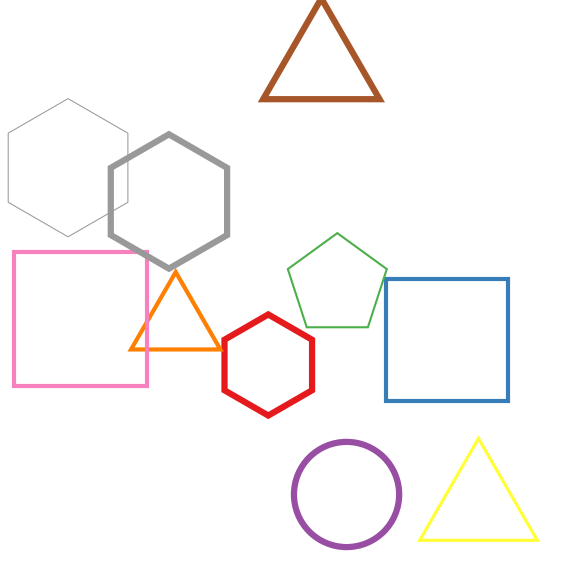[{"shape": "hexagon", "thickness": 3, "radius": 0.44, "center": [0.465, 0.367]}, {"shape": "square", "thickness": 2, "radius": 0.53, "center": [0.774, 0.41]}, {"shape": "pentagon", "thickness": 1, "radius": 0.45, "center": [0.584, 0.505]}, {"shape": "circle", "thickness": 3, "radius": 0.46, "center": [0.6, 0.143]}, {"shape": "triangle", "thickness": 2, "radius": 0.45, "center": [0.304, 0.439]}, {"shape": "triangle", "thickness": 1.5, "radius": 0.59, "center": [0.829, 0.122]}, {"shape": "triangle", "thickness": 3, "radius": 0.58, "center": [0.556, 0.886]}, {"shape": "square", "thickness": 2, "radius": 0.58, "center": [0.139, 0.447]}, {"shape": "hexagon", "thickness": 3, "radius": 0.58, "center": [0.293, 0.65]}, {"shape": "hexagon", "thickness": 0.5, "radius": 0.6, "center": [0.118, 0.709]}]